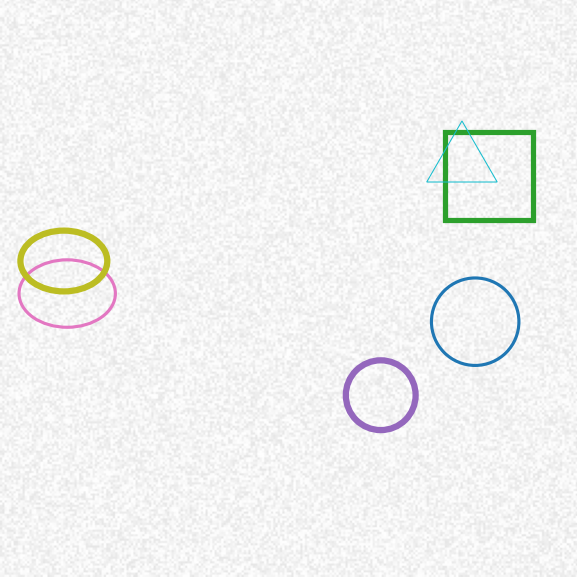[{"shape": "circle", "thickness": 1.5, "radius": 0.38, "center": [0.823, 0.442]}, {"shape": "square", "thickness": 2.5, "radius": 0.38, "center": [0.847, 0.695]}, {"shape": "circle", "thickness": 3, "radius": 0.3, "center": [0.659, 0.315]}, {"shape": "oval", "thickness": 1.5, "radius": 0.42, "center": [0.116, 0.491]}, {"shape": "oval", "thickness": 3, "radius": 0.38, "center": [0.111, 0.547]}, {"shape": "triangle", "thickness": 0.5, "radius": 0.35, "center": [0.8, 0.719]}]